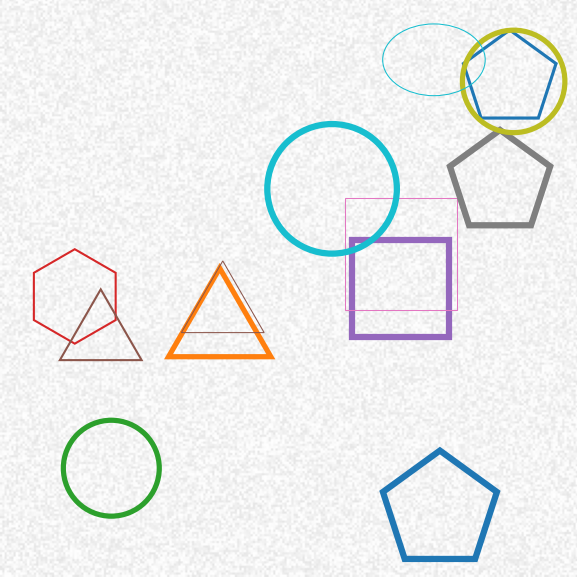[{"shape": "pentagon", "thickness": 3, "radius": 0.52, "center": [0.762, 0.115]}, {"shape": "pentagon", "thickness": 1.5, "radius": 0.42, "center": [0.883, 0.863]}, {"shape": "triangle", "thickness": 2.5, "radius": 0.51, "center": [0.38, 0.433]}, {"shape": "circle", "thickness": 2.5, "radius": 0.42, "center": [0.193, 0.188]}, {"shape": "hexagon", "thickness": 1, "radius": 0.41, "center": [0.129, 0.486]}, {"shape": "square", "thickness": 3, "radius": 0.42, "center": [0.694, 0.5]}, {"shape": "triangle", "thickness": 1, "radius": 0.41, "center": [0.174, 0.416]}, {"shape": "triangle", "thickness": 0.5, "radius": 0.41, "center": [0.386, 0.465]}, {"shape": "square", "thickness": 0.5, "radius": 0.48, "center": [0.694, 0.559]}, {"shape": "pentagon", "thickness": 3, "radius": 0.46, "center": [0.866, 0.683]}, {"shape": "circle", "thickness": 2.5, "radius": 0.44, "center": [0.889, 0.858]}, {"shape": "oval", "thickness": 0.5, "radius": 0.44, "center": [0.751, 0.896]}, {"shape": "circle", "thickness": 3, "radius": 0.56, "center": [0.575, 0.672]}]